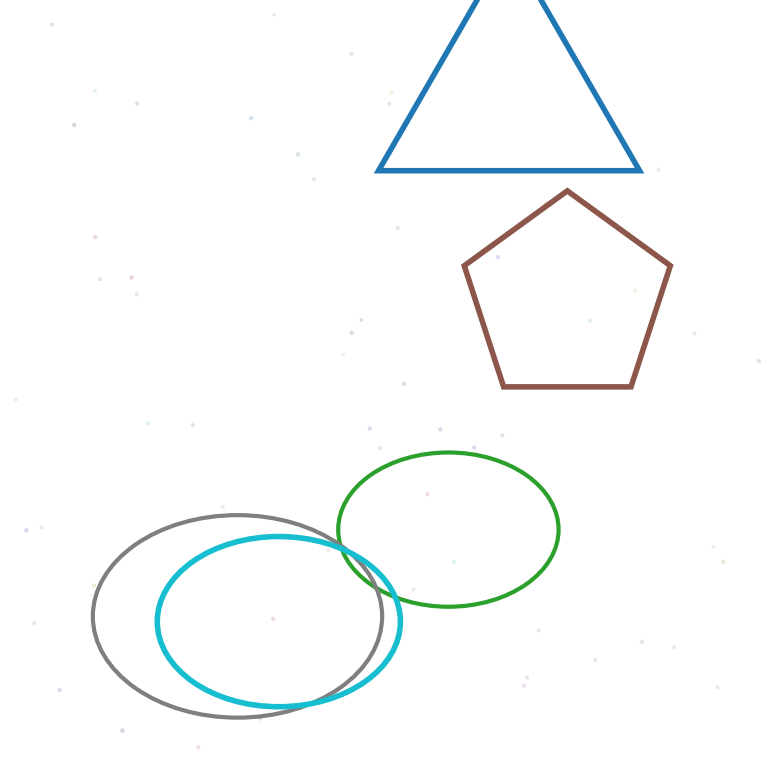[{"shape": "triangle", "thickness": 2, "radius": 0.98, "center": [0.661, 0.876]}, {"shape": "oval", "thickness": 1.5, "radius": 0.72, "center": [0.582, 0.312]}, {"shape": "pentagon", "thickness": 2, "radius": 0.7, "center": [0.737, 0.611]}, {"shape": "oval", "thickness": 1.5, "radius": 0.94, "center": [0.308, 0.199]}, {"shape": "oval", "thickness": 2, "radius": 0.79, "center": [0.362, 0.193]}]